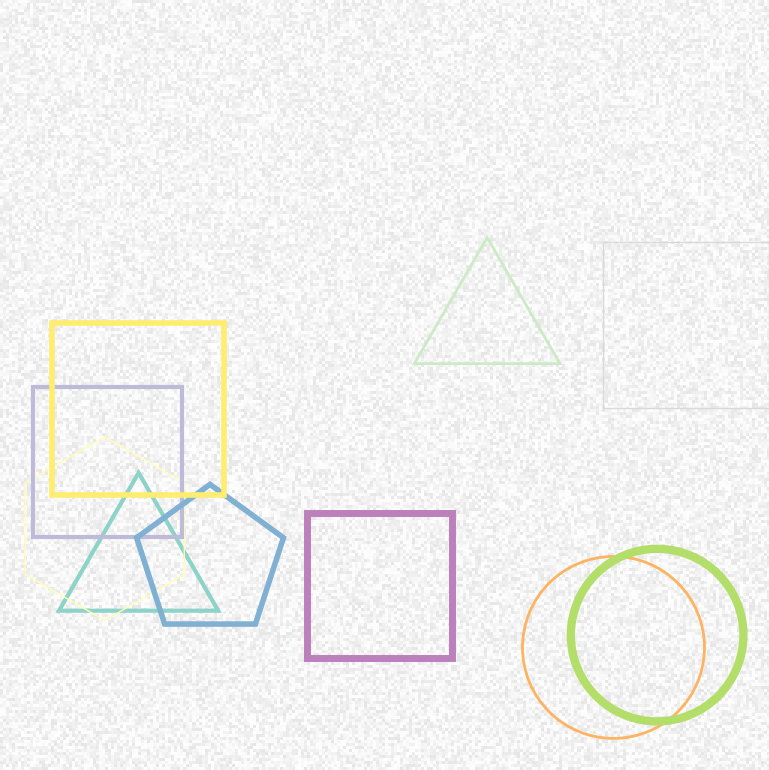[{"shape": "triangle", "thickness": 1.5, "radius": 0.6, "center": [0.18, 0.267]}, {"shape": "hexagon", "thickness": 0.5, "radius": 0.6, "center": [0.136, 0.313]}, {"shape": "square", "thickness": 1.5, "radius": 0.49, "center": [0.14, 0.4]}, {"shape": "pentagon", "thickness": 2, "radius": 0.5, "center": [0.273, 0.271]}, {"shape": "circle", "thickness": 1, "radius": 0.59, "center": [0.797, 0.159]}, {"shape": "circle", "thickness": 3, "radius": 0.56, "center": [0.853, 0.175]}, {"shape": "square", "thickness": 0.5, "radius": 0.54, "center": [0.891, 0.578]}, {"shape": "square", "thickness": 2.5, "radius": 0.47, "center": [0.493, 0.24]}, {"shape": "triangle", "thickness": 1, "radius": 0.55, "center": [0.633, 0.582]}, {"shape": "square", "thickness": 2, "radius": 0.56, "center": [0.179, 0.469]}]